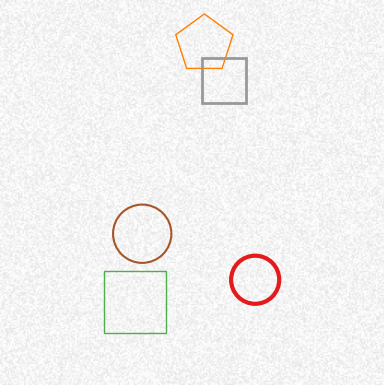[{"shape": "circle", "thickness": 3, "radius": 0.31, "center": [0.663, 0.273]}, {"shape": "square", "thickness": 1, "radius": 0.4, "center": [0.352, 0.215]}, {"shape": "pentagon", "thickness": 1, "radius": 0.39, "center": [0.531, 0.886]}, {"shape": "circle", "thickness": 1.5, "radius": 0.38, "center": [0.369, 0.393]}, {"shape": "square", "thickness": 2, "radius": 0.29, "center": [0.582, 0.79]}]